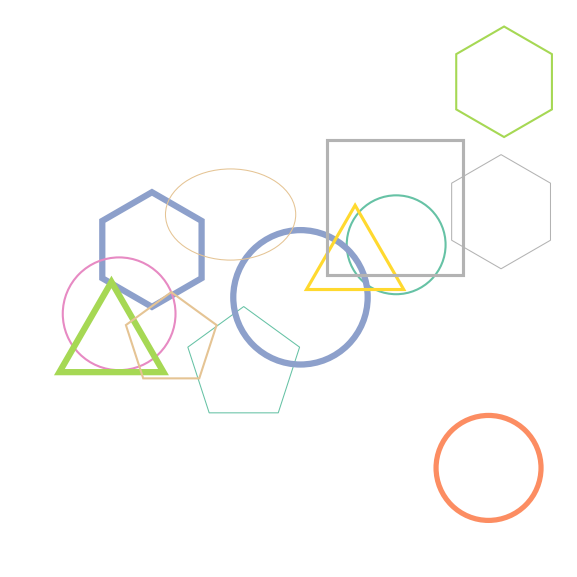[{"shape": "pentagon", "thickness": 0.5, "radius": 0.51, "center": [0.422, 0.367]}, {"shape": "circle", "thickness": 1, "radius": 0.43, "center": [0.686, 0.575]}, {"shape": "circle", "thickness": 2.5, "radius": 0.45, "center": [0.846, 0.189]}, {"shape": "circle", "thickness": 3, "radius": 0.58, "center": [0.52, 0.484]}, {"shape": "hexagon", "thickness": 3, "radius": 0.5, "center": [0.263, 0.567]}, {"shape": "circle", "thickness": 1, "radius": 0.49, "center": [0.206, 0.456]}, {"shape": "hexagon", "thickness": 1, "radius": 0.48, "center": [0.873, 0.858]}, {"shape": "triangle", "thickness": 3, "radius": 0.52, "center": [0.193, 0.407]}, {"shape": "triangle", "thickness": 1.5, "radius": 0.49, "center": [0.615, 0.546]}, {"shape": "oval", "thickness": 0.5, "radius": 0.56, "center": [0.399, 0.628]}, {"shape": "pentagon", "thickness": 1, "radius": 0.41, "center": [0.297, 0.411]}, {"shape": "hexagon", "thickness": 0.5, "radius": 0.49, "center": [0.868, 0.633]}, {"shape": "square", "thickness": 1.5, "radius": 0.59, "center": [0.684, 0.64]}]